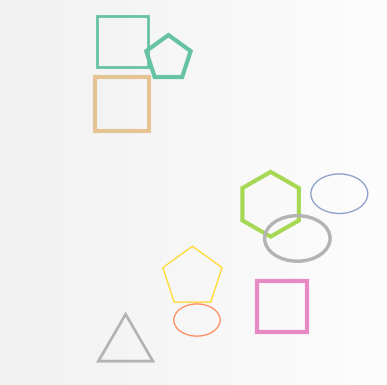[{"shape": "pentagon", "thickness": 3, "radius": 0.3, "center": [0.435, 0.849]}, {"shape": "square", "thickness": 2, "radius": 0.33, "center": [0.315, 0.893]}, {"shape": "oval", "thickness": 1, "radius": 0.3, "center": [0.508, 0.169]}, {"shape": "oval", "thickness": 1, "radius": 0.37, "center": [0.876, 0.497]}, {"shape": "square", "thickness": 3, "radius": 0.33, "center": [0.728, 0.204]}, {"shape": "hexagon", "thickness": 3, "radius": 0.42, "center": [0.698, 0.469]}, {"shape": "pentagon", "thickness": 1, "radius": 0.4, "center": [0.497, 0.28]}, {"shape": "square", "thickness": 3, "radius": 0.35, "center": [0.314, 0.731]}, {"shape": "oval", "thickness": 2.5, "radius": 0.42, "center": [0.767, 0.381]}, {"shape": "triangle", "thickness": 2, "radius": 0.41, "center": [0.324, 0.103]}]